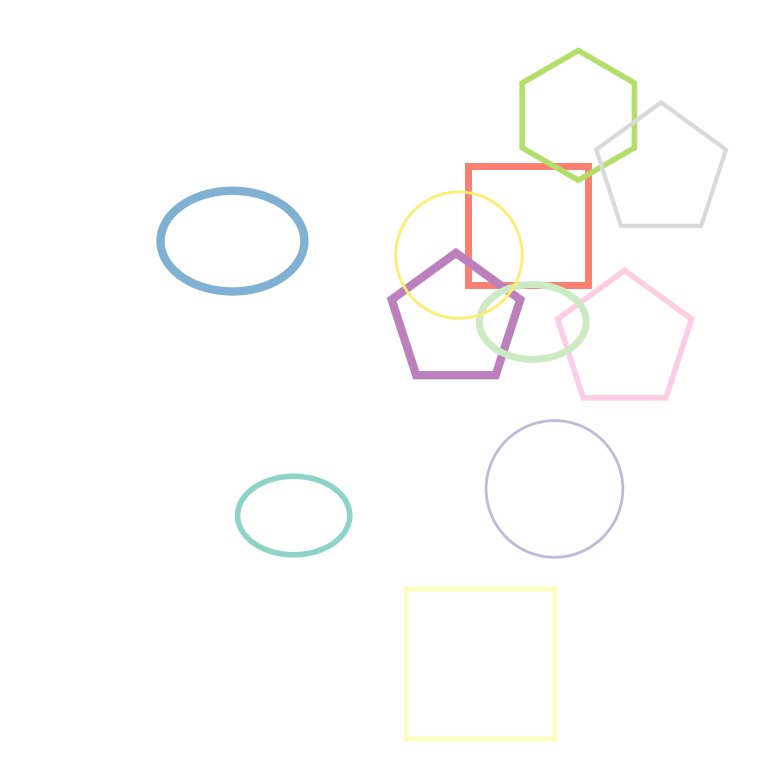[{"shape": "oval", "thickness": 2, "radius": 0.36, "center": [0.381, 0.33]}, {"shape": "square", "thickness": 1.5, "radius": 0.49, "center": [0.624, 0.137]}, {"shape": "circle", "thickness": 1, "radius": 0.44, "center": [0.72, 0.365]}, {"shape": "square", "thickness": 2.5, "radius": 0.39, "center": [0.686, 0.707]}, {"shape": "oval", "thickness": 3, "radius": 0.47, "center": [0.302, 0.687]}, {"shape": "hexagon", "thickness": 2, "radius": 0.42, "center": [0.751, 0.85]}, {"shape": "pentagon", "thickness": 2, "radius": 0.46, "center": [0.811, 0.557]}, {"shape": "pentagon", "thickness": 1.5, "radius": 0.44, "center": [0.859, 0.778]}, {"shape": "pentagon", "thickness": 3, "radius": 0.44, "center": [0.592, 0.584]}, {"shape": "oval", "thickness": 2.5, "radius": 0.35, "center": [0.692, 0.582]}, {"shape": "circle", "thickness": 1, "radius": 0.41, "center": [0.596, 0.669]}]